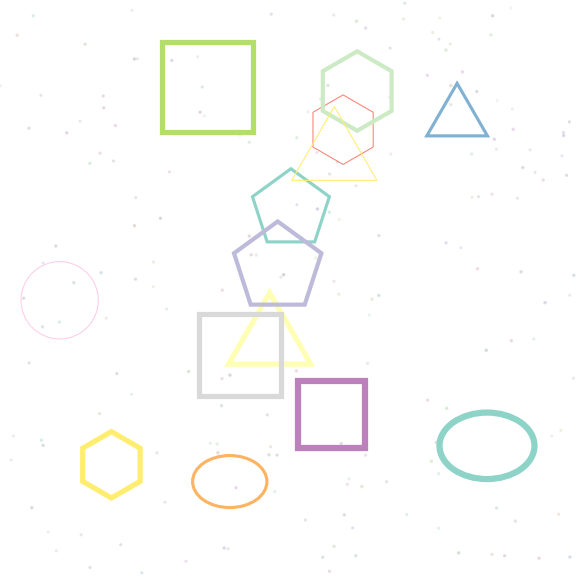[{"shape": "pentagon", "thickness": 1.5, "radius": 0.35, "center": [0.504, 0.637]}, {"shape": "oval", "thickness": 3, "radius": 0.41, "center": [0.843, 0.227]}, {"shape": "triangle", "thickness": 2.5, "radius": 0.41, "center": [0.467, 0.41]}, {"shape": "pentagon", "thickness": 2, "radius": 0.4, "center": [0.481, 0.536]}, {"shape": "hexagon", "thickness": 0.5, "radius": 0.3, "center": [0.594, 0.775]}, {"shape": "triangle", "thickness": 1.5, "radius": 0.3, "center": [0.792, 0.794]}, {"shape": "oval", "thickness": 1.5, "radius": 0.32, "center": [0.398, 0.165]}, {"shape": "square", "thickness": 2.5, "radius": 0.39, "center": [0.359, 0.848]}, {"shape": "circle", "thickness": 0.5, "radius": 0.33, "center": [0.103, 0.479]}, {"shape": "square", "thickness": 2.5, "radius": 0.35, "center": [0.416, 0.385]}, {"shape": "square", "thickness": 3, "radius": 0.29, "center": [0.574, 0.282]}, {"shape": "hexagon", "thickness": 2, "radius": 0.34, "center": [0.619, 0.841]}, {"shape": "hexagon", "thickness": 2.5, "radius": 0.29, "center": [0.193, 0.194]}, {"shape": "triangle", "thickness": 0.5, "radius": 0.43, "center": [0.579, 0.729]}]